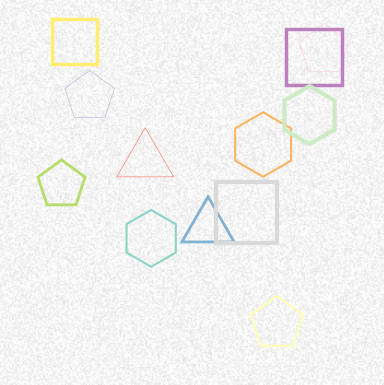[{"shape": "hexagon", "thickness": 1.5, "radius": 0.37, "center": [0.393, 0.381]}, {"shape": "pentagon", "thickness": 1.5, "radius": 0.36, "center": [0.719, 0.16]}, {"shape": "pentagon", "thickness": 0.5, "radius": 0.34, "center": [0.233, 0.749]}, {"shape": "triangle", "thickness": 0.5, "radius": 0.43, "center": [0.377, 0.583]}, {"shape": "triangle", "thickness": 2, "radius": 0.39, "center": [0.54, 0.411]}, {"shape": "hexagon", "thickness": 1.5, "radius": 0.42, "center": [0.683, 0.625]}, {"shape": "pentagon", "thickness": 2, "radius": 0.32, "center": [0.16, 0.52]}, {"shape": "pentagon", "thickness": 0.5, "radius": 0.34, "center": [0.842, 0.87]}, {"shape": "square", "thickness": 3, "radius": 0.4, "center": [0.641, 0.447]}, {"shape": "square", "thickness": 2.5, "radius": 0.36, "center": [0.816, 0.853]}, {"shape": "hexagon", "thickness": 3, "radius": 0.38, "center": [0.804, 0.701]}, {"shape": "square", "thickness": 2.5, "radius": 0.29, "center": [0.193, 0.892]}]